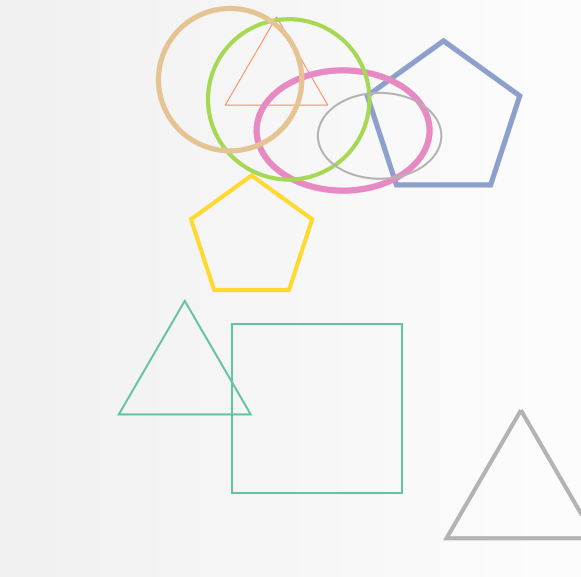[{"shape": "square", "thickness": 1, "radius": 0.73, "center": [0.545, 0.292]}, {"shape": "triangle", "thickness": 1, "radius": 0.66, "center": [0.318, 0.347]}, {"shape": "triangle", "thickness": 0.5, "radius": 0.51, "center": [0.476, 0.868]}, {"shape": "pentagon", "thickness": 2.5, "radius": 0.69, "center": [0.763, 0.791]}, {"shape": "oval", "thickness": 3, "radius": 0.74, "center": [0.59, 0.773]}, {"shape": "circle", "thickness": 2, "radius": 0.69, "center": [0.497, 0.827]}, {"shape": "pentagon", "thickness": 2, "radius": 0.55, "center": [0.433, 0.586]}, {"shape": "circle", "thickness": 2.5, "radius": 0.62, "center": [0.396, 0.861]}, {"shape": "oval", "thickness": 1, "radius": 0.53, "center": [0.653, 0.764]}, {"shape": "triangle", "thickness": 2, "radius": 0.74, "center": [0.896, 0.141]}]